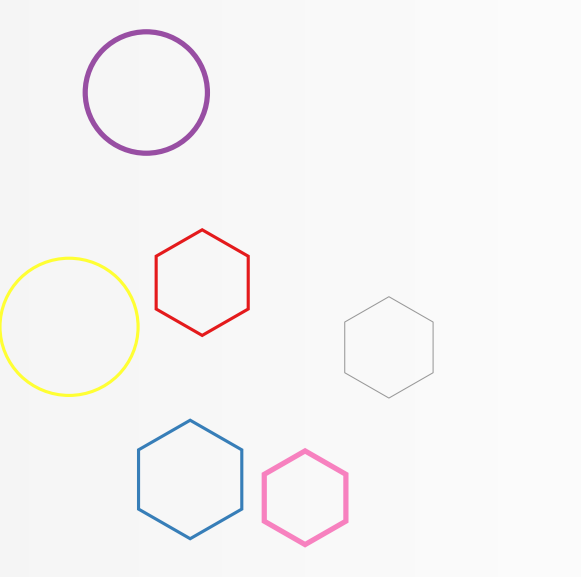[{"shape": "hexagon", "thickness": 1.5, "radius": 0.46, "center": [0.348, 0.51]}, {"shape": "hexagon", "thickness": 1.5, "radius": 0.51, "center": [0.327, 0.169]}, {"shape": "circle", "thickness": 2.5, "radius": 0.53, "center": [0.252, 0.839]}, {"shape": "circle", "thickness": 1.5, "radius": 0.59, "center": [0.119, 0.433]}, {"shape": "hexagon", "thickness": 2.5, "radius": 0.41, "center": [0.525, 0.137]}, {"shape": "hexagon", "thickness": 0.5, "radius": 0.44, "center": [0.669, 0.398]}]